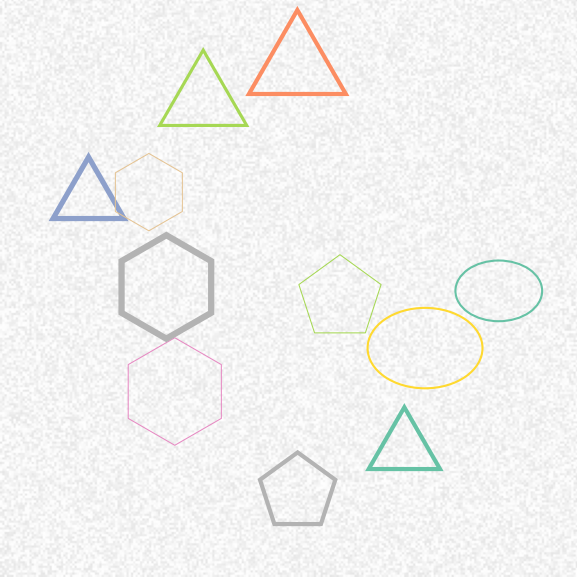[{"shape": "oval", "thickness": 1, "radius": 0.38, "center": [0.864, 0.495]}, {"shape": "triangle", "thickness": 2, "radius": 0.36, "center": [0.7, 0.223]}, {"shape": "triangle", "thickness": 2, "radius": 0.48, "center": [0.515, 0.885]}, {"shape": "triangle", "thickness": 2.5, "radius": 0.35, "center": [0.153, 0.656]}, {"shape": "hexagon", "thickness": 0.5, "radius": 0.47, "center": [0.303, 0.321]}, {"shape": "triangle", "thickness": 1.5, "radius": 0.43, "center": [0.352, 0.825]}, {"shape": "pentagon", "thickness": 0.5, "radius": 0.37, "center": [0.589, 0.483]}, {"shape": "oval", "thickness": 1, "radius": 0.5, "center": [0.736, 0.396]}, {"shape": "hexagon", "thickness": 0.5, "radius": 0.33, "center": [0.258, 0.666]}, {"shape": "hexagon", "thickness": 3, "radius": 0.45, "center": [0.288, 0.502]}, {"shape": "pentagon", "thickness": 2, "radius": 0.34, "center": [0.515, 0.147]}]